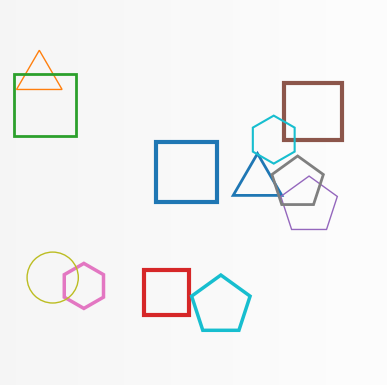[{"shape": "triangle", "thickness": 2, "radius": 0.36, "center": [0.665, 0.529]}, {"shape": "square", "thickness": 3, "radius": 0.39, "center": [0.482, 0.553]}, {"shape": "triangle", "thickness": 1, "radius": 0.34, "center": [0.101, 0.802]}, {"shape": "square", "thickness": 2, "radius": 0.4, "center": [0.115, 0.728]}, {"shape": "square", "thickness": 3, "radius": 0.29, "center": [0.429, 0.241]}, {"shape": "pentagon", "thickness": 1, "radius": 0.38, "center": [0.798, 0.466]}, {"shape": "square", "thickness": 3, "radius": 0.37, "center": [0.807, 0.71]}, {"shape": "hexagon", "thickness": 2.5, "radius": 0.29, "center": [0.216, 0.257]}, {"shape": "pentagon", "thickness": 2, "radius": 0.35, "center": [0.768, 0.525]}, {"shape": "circle", "thickness": 1, "radius": 0.33, "center": [0.136, 0.279]}, {"shape": "hexagon", "thickness": 1.5, "radius": 0.31, "center": [0.706, 0.637]}, {"shape": "pentagon", "thickness": 2.5, "radius": 0.4, "center": [0.57, 0.206]}]